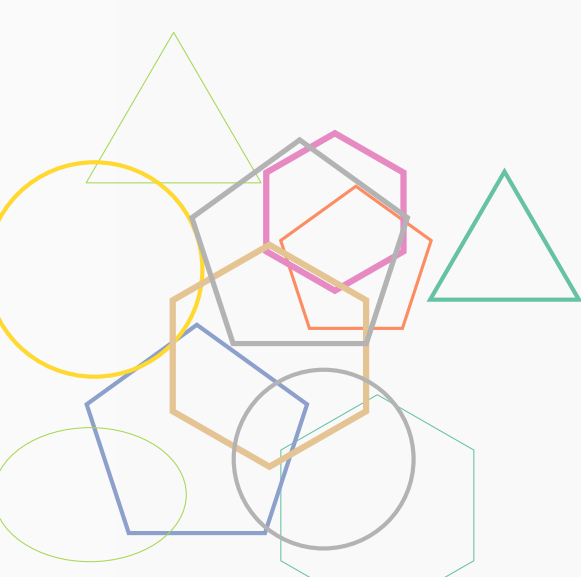[{"shape": "triangle", "thickness": 2, "radius": 0.74, "center": [0.868, 0.554]}, {"shape": "hexagon", "thickness": 0.5, "radius": 0.96, "center": [0.649, 0.124]}, {"shape": "pentagon", "thickness": 1.5, "radius": 0.68, "center": [0.612, 0.541]}, {"shape": "pentagon", "thickness": 2, "radius": 1.0, "center": [0.339, 0.237]}, {"shape": "hexagon", "thickness": 3, "radius": 0.68, "center": [0.576, 0.632]}, {"shape": "oval", "thickness": 0.5, "radius": 0.83, "center": [0.155, 0.143]}, {"shape": "triangle", "thickness": 0.5, "radius": 0.87, "center": [0.299, 0.769]}, {"shape": "circle", "thickness": 2, "radius": 0.93, "center": [0.163, 0.533]}, {"shape": "hexagon", "thickness": 3, "radius": 0.96, "center": [0.464, 0.383]}, {"shape": "circle", "thickness": 2, "radius": 0.77, "center": [0.557, 0.204]}, {"shape": "pentagon", "thickness": 2.5, "radius": 0.97, "center": [0.516, 0.562]}]